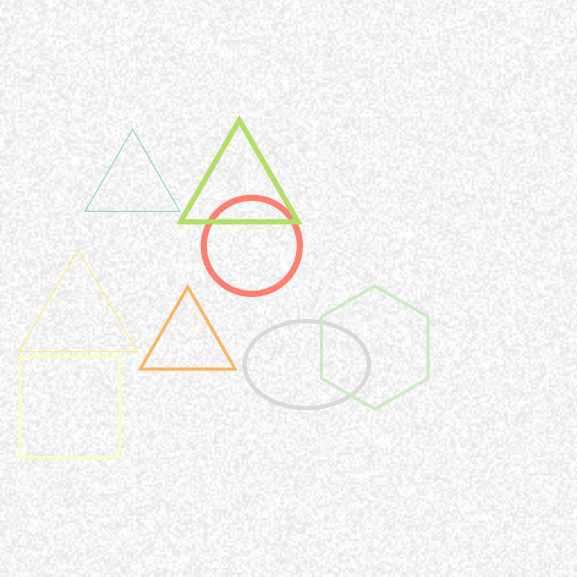[{"shape": "triangle", "thickness": 0.5, "radius": 0.47, "center": [0.23, 0.681]}, {"shape": "square", "thickness": 1, "radius": 0.43, "center": [0.121, 0.295]}, {"shape": "circle", "thickness": 3, "radius": 0.42, "center": [0.436, 0.573]}, {"shape": "triangle", "thickness": 1.5, "radius": 0.47, "center": [0.325, 0.407]}, {"shape": "triangle", "thickness": 2.5, "radius": 0.59, "center": [0.414, 0.674]}, {"shape": "oval", "thickness": 2, "radius": 0.54, "center": [0.531, 0.368]}, {"shape": "hexagon", "thickness": 1.5, "radius": 0.53, "center": [0.649, 0.397]}, {"shape": "triangle", "thickness": 0.5, "radius": 0.59, "center": [0.135, 0.449]}]